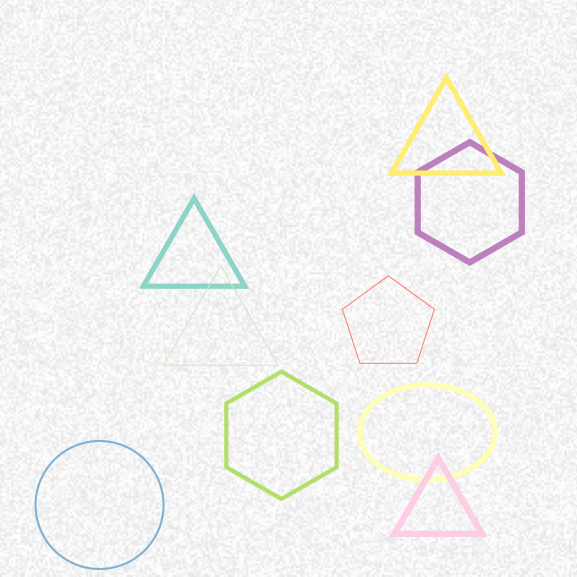[{"shape": "triangle", "thickness": 2.5, "radius": 0.51, "center": [0.336, 0.554]}, {"shape": "oval", "thickness": 2.5, "radius": 0.59, "center": [0.74, 0.251]}, {"shape": "pentagon", "thickness": 0.5, "radius": 0.42, "center": [0.672, 0.438]}, {"shape": "circle", "thickness": 1, "radius": 0.55, "center": [0.172, 0.125]}, {"shape": "hexagon", "thickness": 2, "radius": 0.55, "center": [0.487, 0.245]}, {"shape": "triangle", "thickness": 3, "radius": 0.44, "center": [0.759, 0.118]}, {"shape": "hexagon", "thickness": 3, "radius": 0.52, "center": [0.813, 0.649]}, {"shape": "triangle", "thickness": 0.5, "radius": 0.57, "center": [0.382, 0.424]}, {"shape": "triangle", "thickness": 2.5, "radius": 0.55, "center": [0.773, 0.754]}]